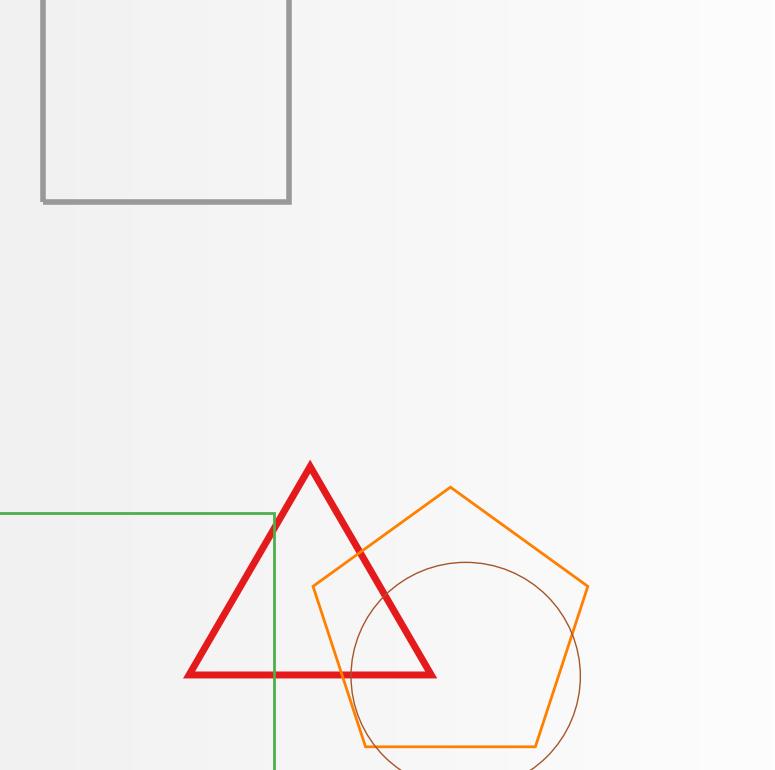[{"shape": "triangle", "thickness": 2.5, "radius": 0.9, "center": [0.4, 0.214]}, {"shape": "square", "thickness": 1, "radius": 0.97, "center": [0.158, 0.139]}, {"shape": "pentagon", "thickness": 1, "radius": 0.93, "center": [0.581, 0.181]}, {"shape": "circle", "thickness": 0.5, "radius": 0.74, "center": [0.601, 0.122]}, {"shape": "square", "thickness": 2, "radius": 0.79, "center": [0.215, 0.896]}]